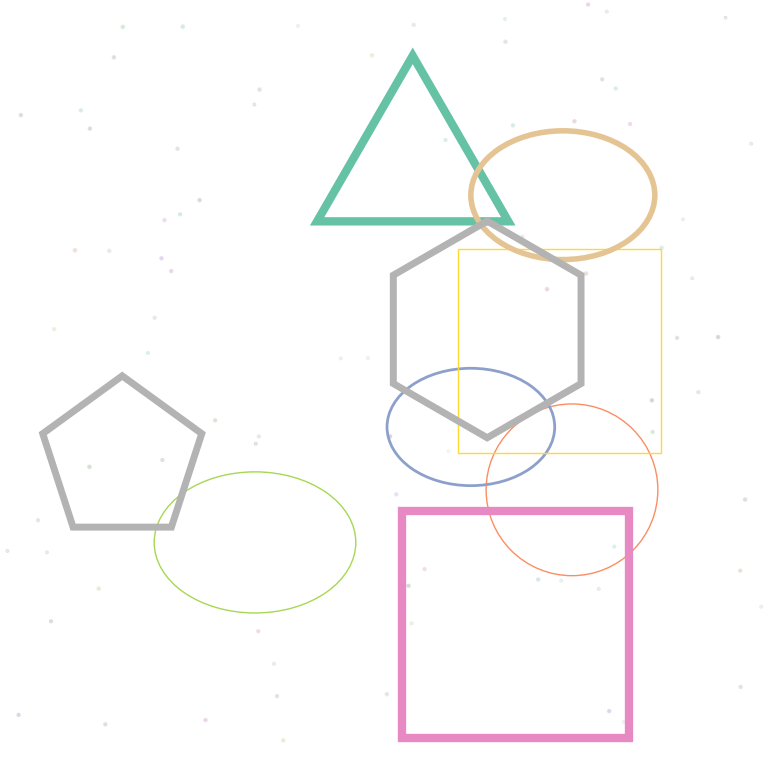[{"shape": "triangle", "thickness": 3, "radius": 0.72, "center": [0.536, 0.784]}, {"shape": "circle", "thickness": 0.5, "radius": 0.56, "center": [0.743, 0.364]}, {"shape": "oval", "thickness": 1, "radius": 0.54, "center": [0.612, 0.445]}, {"shape": "square", "thickness": 3, "radius": 0.74, "center": [0.669, 0.189]}, {"shape": "oval", "thickness": 0.5, "radius": 0.65, "center": [0.331, 0.296]}, {"shape": "square", "thickness": 0.5, "radius": 0.66, "center": [0.727, 0.544]}, {"shape": "oval", "thickness": 2, "radius": 0.6, "center": [0.731, 0.746]}, {"shape": "hexagon", "thickness": 2.5, "radius": 0.7, "center": [0.633, 0.572]}, {"shape": "pentagon", "thickness": 2.5, "radius": 0.54, "center": [0.159, 0.403]}]